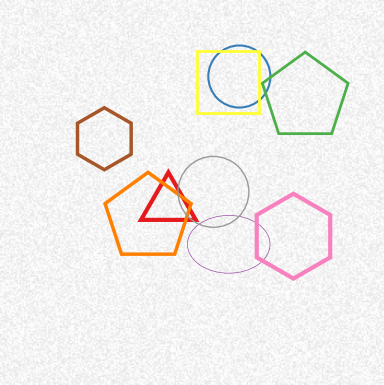[{"shape": "triangle", "thickness": 3, "radius": 0.41, "center": [0.437, 0.47]}, {"shape": "circle", "thickness": 1.5, "radius": 0.4, "center": [0.622, 0.801]}, {"shape": "pentagon", "thickness": 2, "radius": 0.59, "center": [0.793, 0.748]}, {"shape": "oval", "thickness": 0.5, "radius": 0.54, "center": [0.594, 0.365]}, {"shape": "pentagon", "thickness": 2.5, "radius": 0.59, "center": [0.385, 0.435]}, {"shape": "square", "thickness": 2, "radius": 0.4, "center": [0.591, 0.787]}, {"shape": "hexagon", "thickness": 2.5, "radius": 0.4, "center": [0.271, 0.64]}, {"shape": "hexagon", "thickness": 3, "radius": 0.55, "center": [0.762, 0.387]}, {"shape": "circle", "thickness": 1, "radius": 0.46, "center": [0.554, 0.502]}]